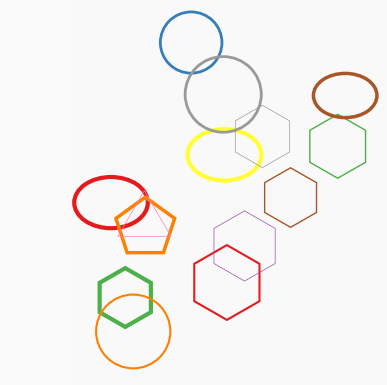[{"shape": "hexagon", "thickness": 1.5, "radius": 0.49, "center": [0.586, 0.266]}, {"shape": "oval", "thickness": 3, "radius": 0.47, "center": [0.287, 0.474]}, {"shape": "circle", "thickness": 2, "radius": 0.4, "center": [0.493, 0.89]}, {"shape": "hexagon", "thickness": 1, "radius": 0.42, "center": [0.871, 0.62]}, {"shape": "hexagon", "thickness": 3, "radius": 0.38, "center": [0.323, 0.227]}, {"shape": "hexagon", "thickness": 0.5, "radius": 0.46, "center": [0.631, 0.361]}, {"shape": "pentagon", "thickness": 2.5, "radius": 0.4, "center": [0.375, 0.408]}, {"shape": "circle", "thickness": 1.5, "radius": 0.48, "center": [0.344, 0.139]}, {"shape": "oval", "thickness": 3, "radius": 0.48, "center": [0.579, 0.598]}, {"shape": "hexagon", "thickness": 1, "radius": 0.39, "center": [0.75, 0.487]}, {"shape": "oval", "thickness": 2.5, "radius": 0.41, "center": [0.891, 0.752]}, {"shape": "triangle", "thickness": 0.5, "radius": 0.4, "center": [0.373, 0.425]}, {"shape": "hexagon", "thickness": 0.5, "radius": 0.4, "center": [0.677, 0.646]}, {"shape": "circle", "thickness": 2, "radius": 0.49, "center": [0.576, 0.755]}]